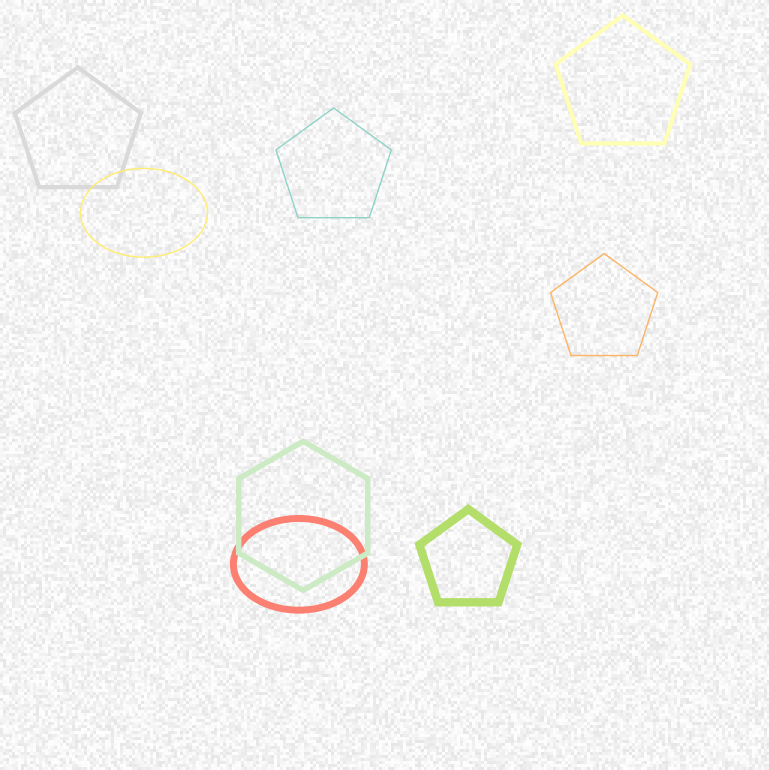[{"shape": "pentagon", "thickness": 0.5, "radius": 0.39, "center": [0.433, 0.781]}, {"shape": "pentagon", "thickness": 1.5, "radius": 0.46, "center": [0.809, 0.888]}, {"shape": "oval", "thickness": 2.5, "radius": 0.43, "center": [0.388, 0.267]}, {"shape": "pentagon", "thickness": 0.5, "radius": 0.37, "center": [0.785, 0.597]}, {"shape": "pentagon", "thickness": 3, "radius": 0.33, "center": [0.608, 0.272]}, {"shape": "pentagon", "thickness": 1.5, "radius": 0.43, "center": [0.101, 0.827]}, {"shape": "hexagon", "thickness": 2, "radius": 0.48, "center": [0.394, 0.33]}, {"shape": "oval", "thickness": 0.5, "radius": 0.41, "center": [0.187, 0.724]}]